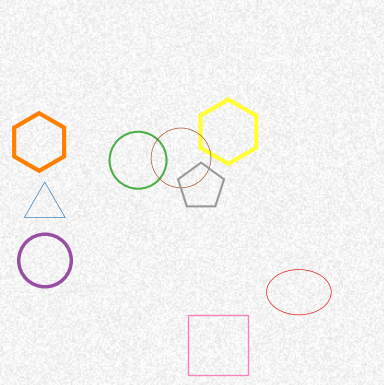[{"shape": "oval", "thickness": 0.5, "radius": 0.42, "center": [0.776, 0.241]}, {"shape": "triangle", "thickness": 0.5, "radius": 0.31, "center": [0.116, 0.466]}, {"shape": "circle", "thickness": 1.5, "radius": 0.37, "center": [0.359, 0.584]}, {"shape": "circle", "thickness": 2.5, "radius": 0.34, "center": [0.117, 0.323]}, {"shape": "hexagon", "thickness": 3, "radius": 0.37, "center": [0.102, 0.631]}, {"shape": "hexagon", "thickness": 3, "radius": 0.42, "center": [0.593, 0.658]}, {"shape": "circle", "thickness": 0.5, "radius": 0.39, "center": [0.47, 0.59]}, {"shape": "square", "thickness": 1, "radius": 0.39, "center": [0.565, 0.104]}, {"shape": "pentagon", "thickness": 1.5, "radius": 0.31, "center": [0.522, 0.515]}]